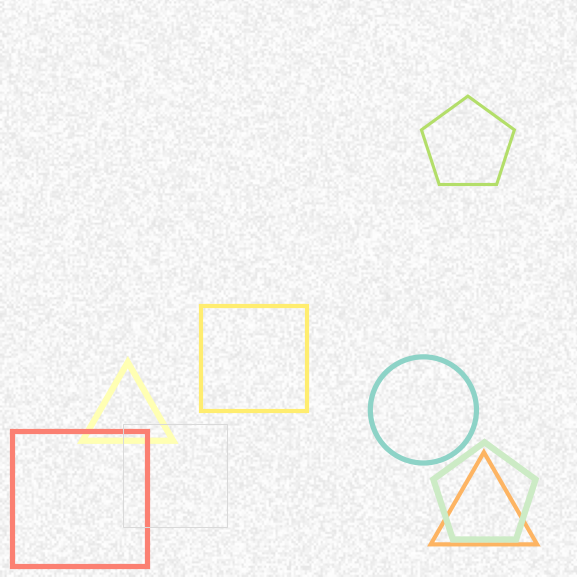[{"shape": "circle", "thickness": 2.5, "radius": 0.46, "center": [0.733, 0.289]}, {"shape": "triangle", "thickness": 3, "radius": 0.45, "center": [0.221, 0.281]}, {"shape": "square", "thickness": 2.5, "radius": 0.58, "center": [0.138, 0.135]}, {"shape": "triangle", "thickness": 2, "radius": 0.53, "center": [0.838, 0.11]}, {"shape": "pentagon", "thickness": 1.5, "radius": 0.42, "center": [0.81, 0.748]}, {"shape": "square", "thickness": 0.5, "radius": 0.45, "center": [0.303, 0.176]}, {"shape": "pentagon", "thickness": 3, "radius": 0.47, "center": [0.839, 0.14]}, {"shape": "square", "thickness": 2, "radius": 0.46, "center": [0.44, 0.378]}]